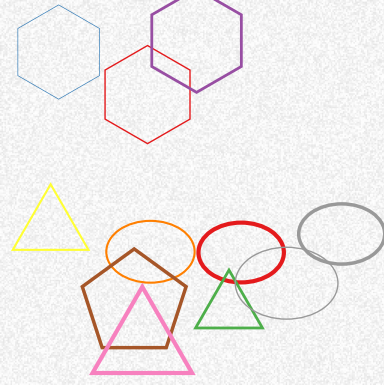[{"shape": "hexagon", "thickness": 1, "radius": 0.64, "center": [0.383, 0.754]}, {"shape": "oval", "thickness": 3, "radius": 0.55, "center": [0.626, 0.344]}, {"shape": "hexagon", "thickness": 0.5, "radius": 0.61, "center": [0.152, 0.865]}, {"shape": "triangle", "thickness": 2, "radius": 0.5, "center": [0.595, 0.198]}, {"shape": "hexagon", "thickness": 2, "radius": 0.67, "center": [0.511, 0.894]}, {"shape": "oval", "thickness": 1.5, "radius": 0.57, "center": [0.391, 0.346]}, {"shape": "triangle", "thickness": 1.5, "radius": 0.57, "center": [0.131, 0.408]}, {"shape": "pentagon", "thickness": 2.5, "radius": 0.71, "center": [0.349, 0.212]}, {"shape": "triangle", "thickness": 3, "radius": 0.75, "center": [0.37, 0.106]}, {"shape": "oval", "thickness": 1, "radius": 0.67, "center": [0.744, 0.264]}, {"shape": "oval", "thickness": 2.5, "radius": 0.56, "center": [0.888, 0.392]}]